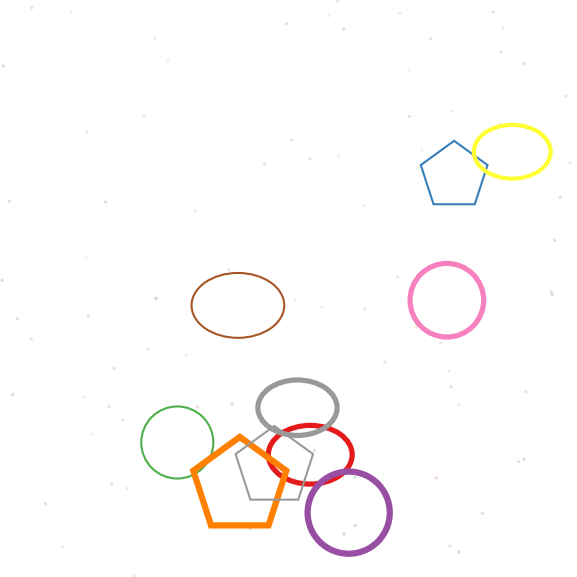[{"shape": "oval", "thickness": 2.5, "radius": 0.36, "center": [0.537, 0.212]}, {"shape": "pentagon", "thickness": 1, "radius": 0.3, "center": [0.786, 0.695]}, {"shape": "circle", "thickness": 1, "radius": 0.31, "center": [0.307, 0.233]}, {"shape": "circle", "thickness": 3, "radius": 0.36, "center": [0.604, 0.111]}, {"shape": "pentagon", "thickness": 3, "radius": 0.42, "center": [0.415, 0.158]}, {"shape": "oval", "thickness": 2, "radius": 0.33, "center": [0.887, 0.736]}, {"shape": "oval", "thickness": 1, "radius": 0.4, "center": [0.412, 0.47]}, {"shape": "circle", "thickness": 2.5, "radius": 0.32, "center": [0.774, 0.479]}, {"shape": "pentagon", "thickness": 1, "radius": 0.35, "center": [0.475, 0.191]}, {"shape": "oval", "thickness": 2.5, "radius": 0.34, "center": [0.515, 0.293]}]